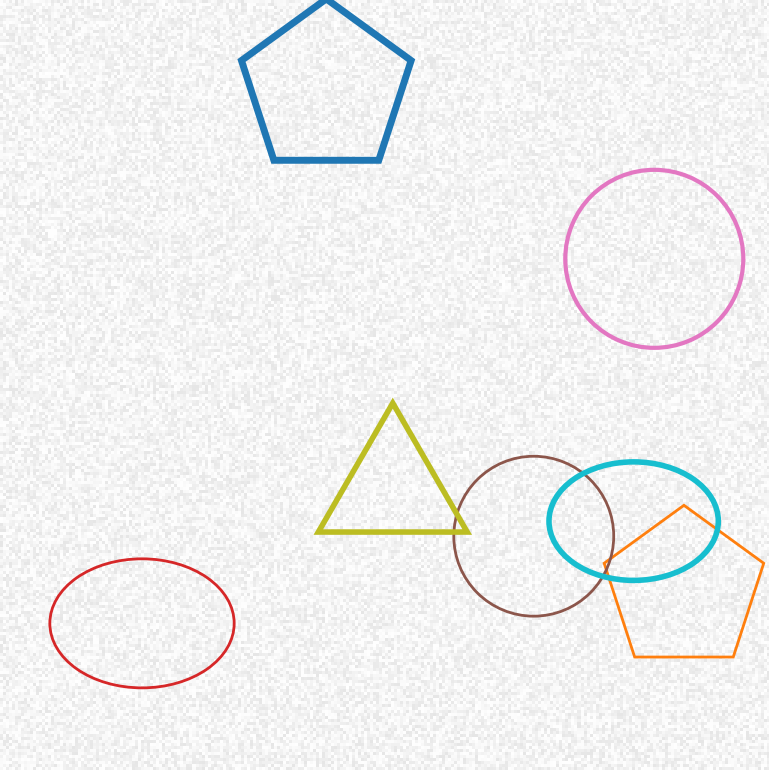[{"shape": "pentagon", "thickness": 2.5, "radius": 0.58, "center": [0.424, 0.886]}, {"shape": "pentagon", "thickness": 1, "radius": 0.54, "center": [0.888, 0.235]}, {"shape": "oval", "thickness": 1, "radius": 0.6, "center": [0.184, 0.19]}, {"shape": "circle", "thickness": 1, "radius": 0.52, "center": [0.693, 0.304]}, {"shape": "circle", "thickness": 1.5, "radius": 0.58, "center": [0.85, 0.664]}, {"shape": "triangle", "thickness": 2, "radius": 0.56, "center": [0.51, 0.365]}, {"shape": "oval", "thickness": 2, "radius": 0.55, "center": [0.823, 0.323]}]